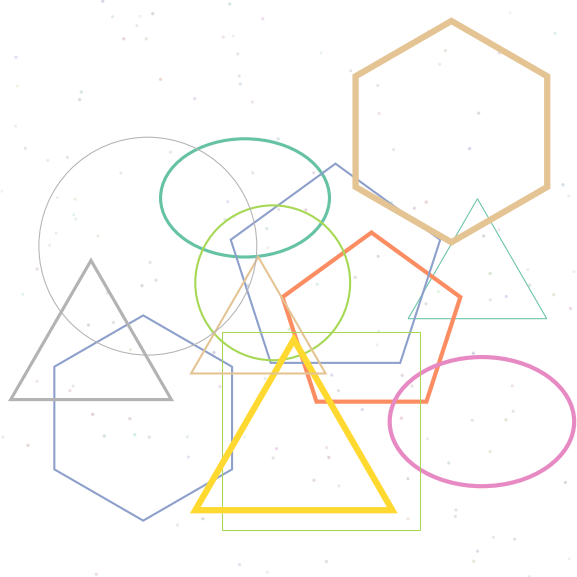[{"shape": "oval", "thickness": 1.5, "radius": 0.73, "center": [0.424, 0.656]}, {"shape": "triangle", "thickness": 0.5, "radius": 0.69, "center": [0.827, 0.517]}, {"shape": "pentagon", "thickness": 2, "radius": 0.81, "center": [0.643, 0.435]}, {"shape": "pentagon", "thickness": 1, "radius": 0.95, "center": [0.581, 0.525]}, {"shape": "hexagon", "thickness": 1, "radius": 0.89, "center": [0.248, 0.275]}, {"shape": "oval", "thickness": 2, "radius": 0.8, "center": [0.834, 0.269]}, {"shape": "square", "thickness": 0.5, "radius": 0.86, "center": [0.556, 0.253]}, {"shape": "circle", "thickness": 1, "radius": 0.67, "center": [0.472, 0.509]}, {"shape": "triangle", "thickness": 3, "radius": 0.98, "center": [0.509, 0.214]}, {"shape": "triangle", "thickness": 1, "radius": 0.67, "center": [0.447, 0.42]}, {"shape": "hexagon", "thickness": 3, "radius": 0.96, "center": [0.782, 0.771]}, {"shape": "triangle", "thickness": 1.5, "radius": 0.8, "center": [0.158, 0.388]}, {"shape": "circle", "thickness": 0.5, "radius": 0.94, "center": [0.256, 0.573]}]